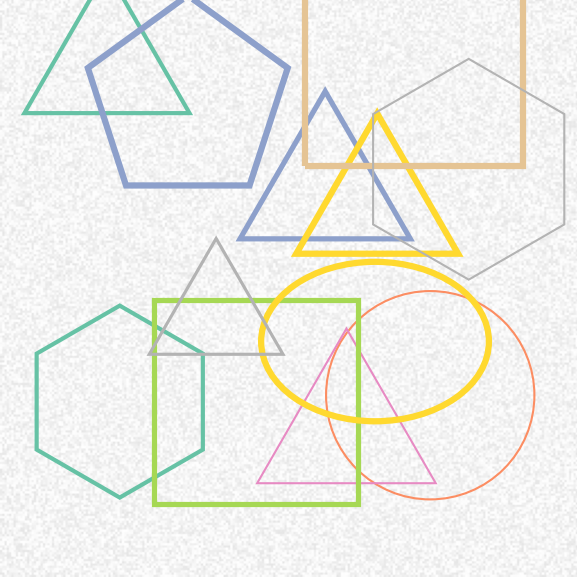[{"shape": "hexagon", "thickness": 2, "radius": 0.83, "center": [0.207, 0.304]}, {"shape": "triangle", "thickness": 2, "radius": 0.83, "center": [0.185, 0.886]}, {"shape": "circle", "thickness": 1, "radius": 0.9, "center": [0.745, 0.315]}, {"shape": "pentagon", "thickness": 3, "radius": 0.91, "center": [0.325, 0.825]}, {"shape": "triangle", "thickness": 2.5, "radius": 0.85, "center": [0.563, 0.671]}, {"shape": "triangle", "thickness": 1, "radius": 0.89, "center": [0.6, 0.252]}, {"shape": "square", "thickness": 2.5, "radius": 0.88, "center": [0.443, 0.303]}, {"shape": "oval", "thickness": 3, "radius": 0.99, "center": [0.649, 0.408]}, {"shape": "triangle", "thickness": 3, "radius": 0.81, "center": [0.653, 0.641]}, {"shape": "square", "thickness": 3, "radius": 0.94, "center": [0.717, 0.9]}, {"shape": "triangle", "thickness": 1.5, "radius": 0.67, "center": [0.374, 0.452]}, {"shape": "hexagon", "thickness": 1, "radius": 0.96, "center": [0.812, 0.706]}]